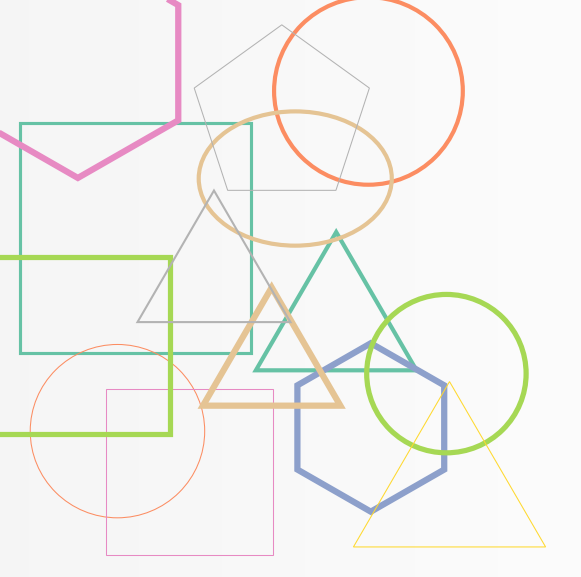[{"shape": "triangle", "thickness": 2, "radius": 0.8, "center": [0.578, 0.438]}, {"shape": "square", "thickness": 1.5, "radius": 0.99, "center": [0.233, 0.587]}, {"shape": "circle", "thickness": 2, "radius": 0.81, "center": [0.634, 0.842]}, {"shape": "circle", "thickness": 0.5, "radius": 0.75, "center": [0.202, 0.253]}, {"shape": "hexagon", "thickness": 3, "radius": 0.73, "center": [0.638, 0.259]}, {"shape": "hexagon", "thickness": 3, "radius": 1.0, "center": [0.134, 0.89]}, {"shape": "square", "thickness": 0.5, "radius": 0.72, "center": [0.325, 0.183]}, {"shape": "circle", "thickness": 2.5, "radius": 0.69, "center": [0.768, 0.352]}, {"shape": "square", "thickness": 2.5, "radius": 0.76, "center": [0.14, 0.401]}, {"shape": "triangle", "thickness": 0.5, "radius": 0.95, "center": [0.773, 0.147]}, {"shape": "oval", "thickness": 2, "radius": 0.83, "center": [0.508, 0.69]}, {"shape": "triangle", "thickness": 3, "radius": 0.68, "center": [0.467, 0.365]}, {"shape": "triangle", "thickness": 1, "radius": 0.76, "center": [0.368, 0.517]}, {"shape": "pentagon", "thickness": 0.5, "radius": 0.79, "center": [0.485, 0.798]}]